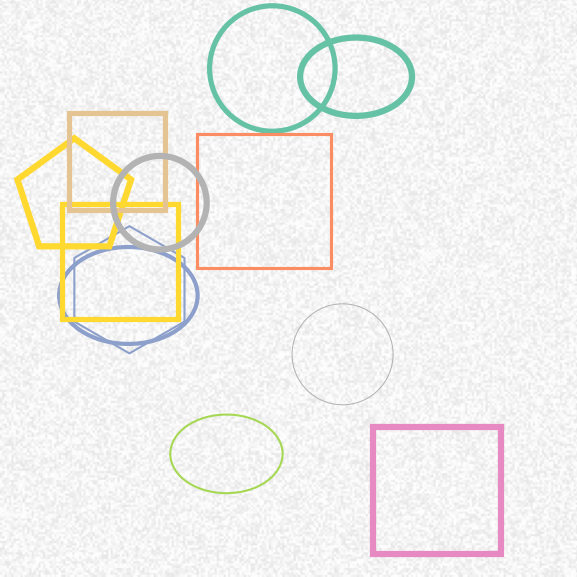[{"shape": "oval", "thickness": 3, "radius": 0.48, "center": [0.617, 0.866]}, {"shape": "circle", "thickness": 2.5, "radius": 0.54, "center": [0.472, 0.881]}, {"shape": "square", "thickness": 1.5, "radius": 0.58, "center": [0.456, 0.652]}, {"shape": "oval", "thickness": 2, "radius": 0.6, "center": [0.222, 0.488]}, {"shape": "hexagon", "thickness": 1, "radius": 0.55, "center": [0.224, 0.497]}, {"shape": "square", "thickness": 3, "radius": 0.55, "center": [0.757, 0.15]}, {"shape": "oval", "thickness": 1, "radius": 0.49, "center": [0.392, 0.213]}, {"shape": "pentagon", "thickness": 3, "radius": 0.52, "center": [0.129, 0.656]}, {"shape": "square", "thickness": 2.5, "radius": 0.5, "center": [0.208, 0.546]}, {"shape": "square", "thickness": 2.5, "radius": 0.42, "center": [0.202, 0.719]}, {"shape": "circle", "thickness": 0.5, "radius": 0.44, "center": [0.593, 0.386]}, {"shape": "circle", "thickness": 3, "radius": 0.41, "center": [0.277, 0.648]}]